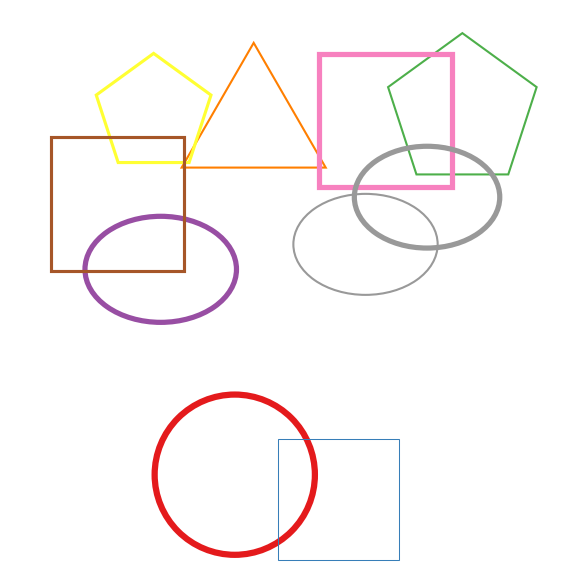[{"shape": "circle", "thickness": 3, "radius": 0.69, "center": [0.407, 0.177]}, {"shape": "square", "thickness": 0.5, "radius": 0.52, "center": [0.586, 0.134]}, {"shape": "pentagon", "thickness": 1, "radius": 0.68, "center": [0.801, 0.807]}, {"shape": "oval", "thickness": 2.5, "radius": 0.66, "center": [0.278, 0.533]}, {"shape": "triangle", "thickness": 1, "radius": 0.72, "center": [0.439, 0.781]}, {"shape": "pentagon", "thickness": 1.5, "radius": 0.52, "center": [0.266, 0.802]}, {"shape": "square", "thickness": 1.5, "radius": 0.58, "center": [0.203, 0.646]}, {"shape": "square", "thickness": 2.5, "radius": 0.58, "center": [0.668, 0.791]}, {"shape": "oval", "thickness": 2.5, "radius": 0.63, "center": [0.739, 0.658]}, {"shape": "oval", "thickness": 1, "radius": 0.62, "center": [0.633, 0.576]}]